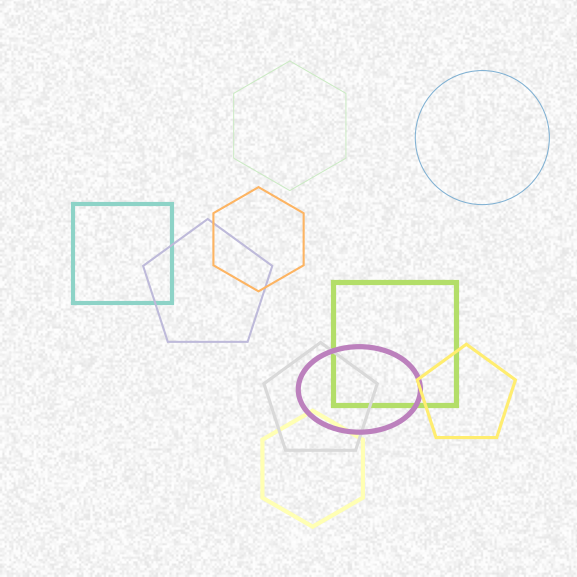[{"shape": "square", "thickness": 2, "radius": 0.43, "center": [0.212, 0.56]}, {"shape": "hexagon", "thickness": 2, "radius": 0.5, "center": [0.541, 0.188]}, {"shape": "pentagon", "thickness": 1, "radius": 0.59, "center": [0.36, 0.502]}, {"shape": "circle", "thickness": 0.5, "radius": 0.58, "center": [0.835, 0.761]}, {"shape": "hexagon", "thickness": 1, "radius": 0.45, "center": [0.448, 0.585]}, {"shape": "square", "thickness": 2.5, "radius": 0.53, "center": [0.684, 0.405]}, {"shape": "pentagon", "thickness": 1.5, "radius": 0.52, "center": [0.555, 0.303]}, {"shape": "oval", "thickness": 2.5, "radius": 0.53, "center": [0.622, 0.325]}, {"shape": "hexagon", "thickness": 0.5, "radius": 0.56, "center": [0.502, 0.781]}, {"shape": "pentagon", "thickness": 1.5, "radius": 0.45, "center": [0.808, 0.314]}]